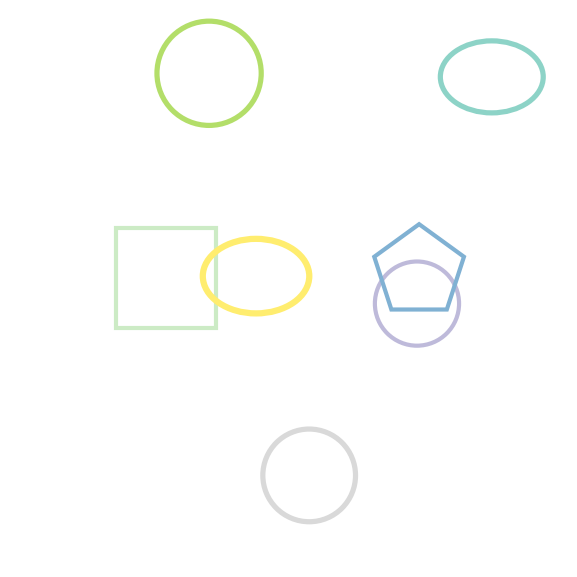[{"shape": "oval", "thickness": 2.5, "radius": 0.45, "center": [0.852, 0.866]}, {"shape": "circle", "thickness": 2, "radius": 0.36, "center": [0.722, 0.473]}, {"shape": "pentagon", "thickness": 2, "radius": 0.41, "center": [0.726, 0.529]}, {"shape": "circle", "thickness": 2.5, "radius": 0.45, "center": [0.362, 0.872]}, {"shape": "circle", "thickness": 2.5, "radius": 0.4, "center": [0.535, 0.176]}, {"shape": "square", "thickness": 2, "radius": 0.43, "center": [0.288, 0.518]}, {"shape": "oval", "thickness": 3, "radius": 0.46, "center": [0.443, 0.521]}]